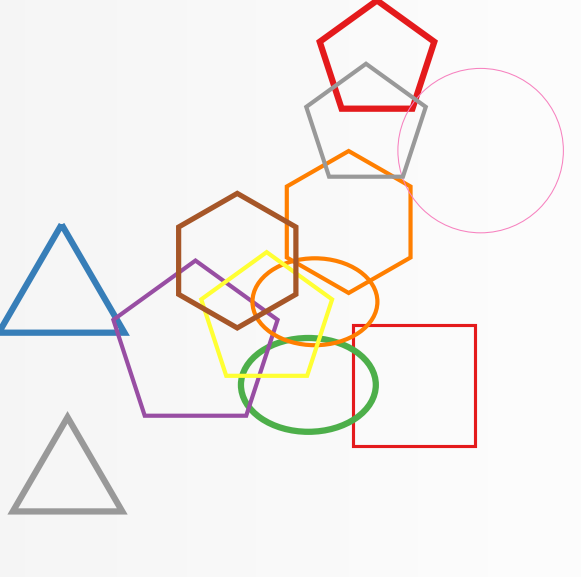[{"shape": "pentagon", "thickness": 3, "radius": 0.52, "center": [0.649, 0.895]}, {"shape": "square", "thickness": 1.5, "radius": 0.53, "center": [0.712, 0.331]}, {"shape": "triangle", "thickness": 3, "radius": 0.62, "center": [0.106, 0.485]}, {"shape": "oval", "thickness": 3, "radius": 0.58, "center": [0.531, 0.333]}, {"shape": "pentagon", "thickness": 2, "radius": 0.74, "center": [0.336, 0.399]}, {"shape": "oval", "thickness": 2, "radius": 0.54, "center": [0.542, 0.477]}, {"shape": "hexagon", "thickness": 2, "radius": 0.61, "center": [0.6, 0.615]}, {"shape": "pentagon", "thickness": 2, "radius": 0.59, "center": [0.459, 0.444]}, {"shape": "hexagon", "thickness": 2.5, "radius": 0.58, "center": [0.408, 0.548]}, {"shape": "circle", "thickness": 0.5, "radius": 0.71, "center": [0.827, 0.738]}, {"shape": "triangle", "thickness": 3, "radius": 0.54, "center": [0.116, 0.168]}, {"shape": "pentagon", "thickness": 2, "radius": 0.54, "center": [0.63, 0.781]}]